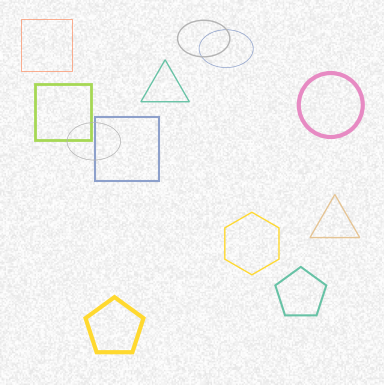[{"shape": "pentagon", "thickness": 1.5, "radius": 0.35, "center": [0.781, 0.237]}, {"shape": "triangle", "thickness": 1, "radius": 0.36, "center": [0.429, 0.772]}, {"shape": "square", "thickness": 0.5, "radius": 0.34, "center": [0.121, 0.882]}, {"shape": "oval", "thickness": 0.5, "radius": 0.35, "center": [0.587, 0.874]}, {"shape": "square", "thickness": 1.5, "radius": 0.41, "center": [0.33, 0.613]}, {"shape": "circle", "thickness": 3, "radius": 0.42, "center": [0.859, 0.727]}, {"shape": "square", "thickness": 2, "radius": 0.36, "center": [0.164, 0.71]}, {"shape": "pentagon", "thickness": 3, "radius": 0.4, "center": [0.297, 0.149]}, {"shape": "hexagon", "thickness": 1, "radius": 0.41, "center": [0.654, 0.367]}, {"shape": "triangle", "thickness": 1, "radius": 0.37, "center": [0.87, 0.42]}, {"shape": "oval", "thickness": 1, "radius": 0.34, "center": [0.529, 0.9]}, {"shape": "oval", "thickness": 0.5, "radius": 0.35, "center": [0.244, 0.633]}]